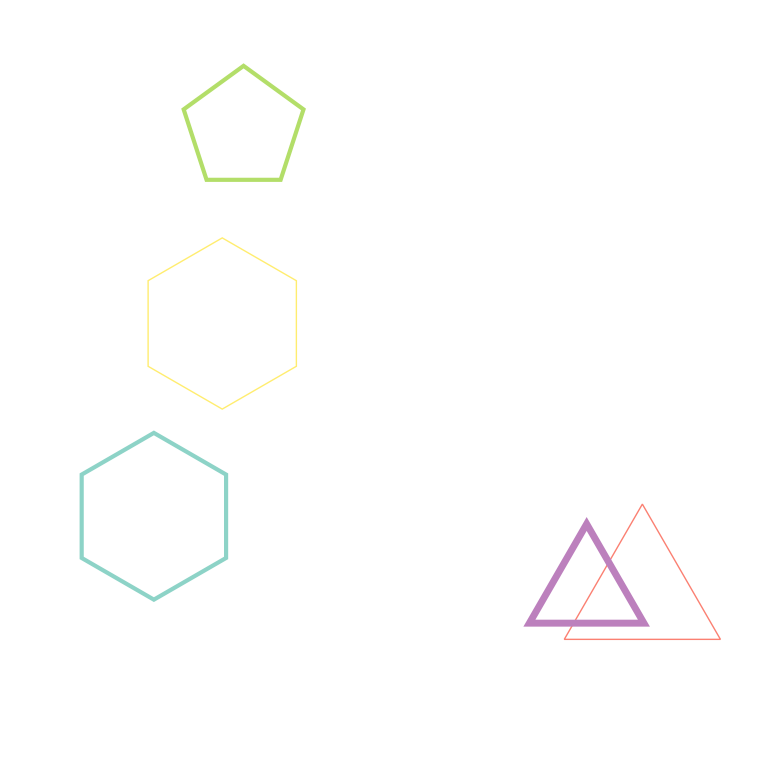[{"shape": "hexagon", "thickness": 1.5, "radius": 0.54, "center": [0.2, 0.33]}, {"shape": "triangle", "thickness": 0.5, "radius": 0.59, "center": [0.834, 0.228]}, {"shape": "pentagon", "thickness": 1.5, "radius": 0.41, "center": [0.316, 0.833]}, {"shape": "triangle", "thickness": 2.5, "radius": 0.43, "center": [0.762, 0.234]}, {"shape": "hexagon", "thickness": 0.5, "radius": 0.56, "center": [0.289, 0.58]}]